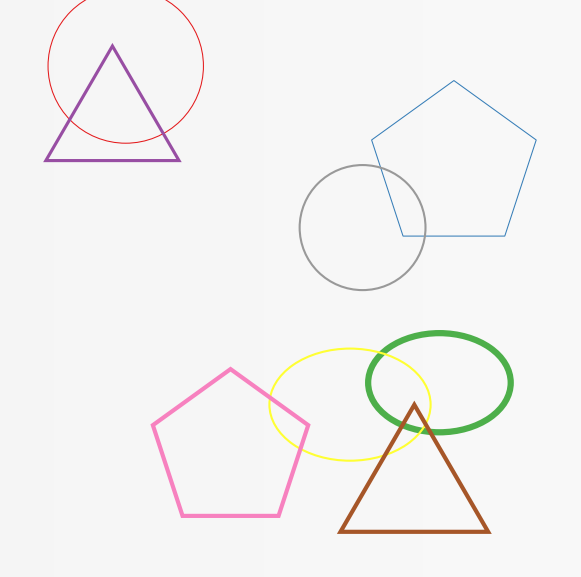[{"shape": "circle", "thickness": 0.5, "radius": 0.67, "center": [0.216, 0.885]}, {"shape": "pentagon", "thickness": 0.5, "radius": 0.74, "center": [0.781, 0.711]}, {"shape": "oval", "thickness": 3, "radius": 0.61, "center": [0.756, 0.336]}, {"shape": "triangle", "thickness": 1.5, "radius": 0.66, "center": [0.193, 0.787]}, {"shape": "oval", "thickness": 1, "radius": 0.69, "center": [0.602, 0.298]}, {"shape": "triangle", "thickness": 2, "radius": 0.73, "center": [0.713, 0.152]}, {"shape": "pentagon", "thickness": 2, "radius": 0.7, "center": [0.397, 0.219]}, {"shape": "circle", "thickness": 1, "radius": 0.54, "center": [0.624, 0.605]}]